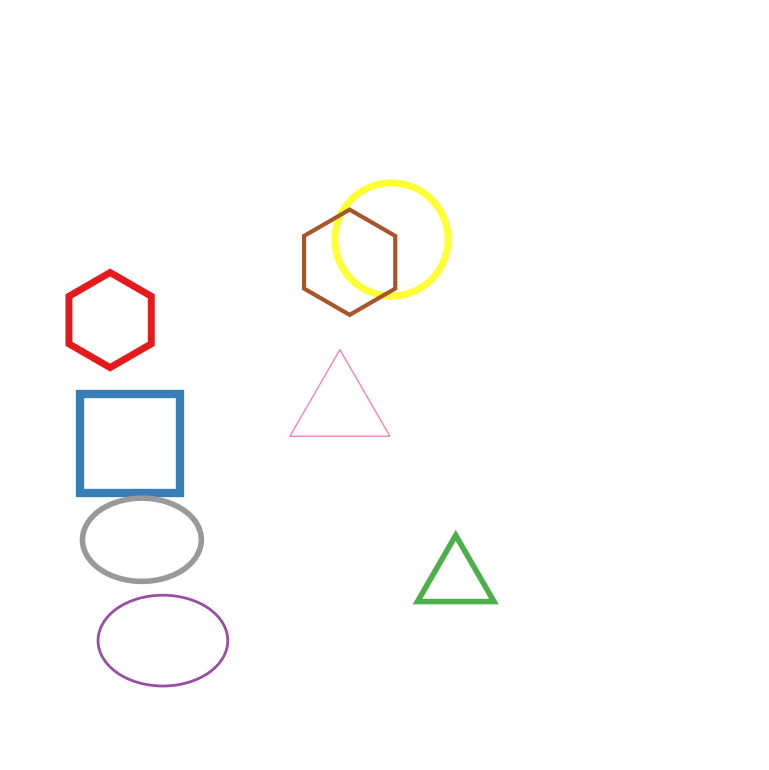[{"shape": "hexagon", "thickness": 2.5, "radius": 0.31, "center": [0.143, 0.584]}, {"shape": "square", "thickness": 3, "radius": 0.32, "center": [0.169, 0.424]}, {"shape": "triangle", "thickness": 2, "radius": 0.29, "center": [0.592, 0.247]}, {"shape": "oval", "thickness": 1, "radius": 0.42, "center": [0.212, 0.168]}, {"shape": "circle", "thickness": 2.5, "radius": 0.37, "center": [0.508, 0.689]}, {"shape": "hexagon", "thickness": 1.5, "radius": 0.34, "center": [0.454, 0.659]}, {"shape": "triangle", "thickness": 0.5, "radius": 0.37, "center": [0.441, 0.471]}, {"shape": "oval", "thickness": 2, "radius": 0.39, "center": [0.184, 0.299]}]